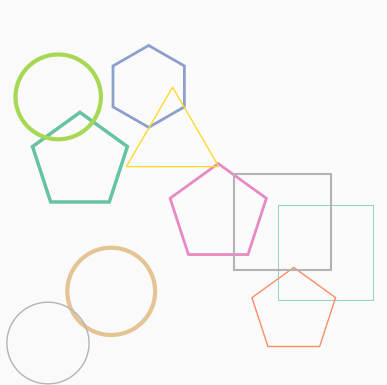[{"shape": "pentagon", "thickness": 2.5, "radius": 0.64, "center": [0.206, 0.58]}, {"shape": "square", "thickness": 0.5, "radius": 0.61, "center": [0.841, 0.344]}, {"shape": "pentagon", "thickness": 1, "radius": 0.57, "center": [0.758, 0.192]}, {"shape": "hexagon", "thickness": 2, "radius": 0.53, "center": [0.384, 0.776]}, {"shape": "pentagon", "thickness": 2, "radius": 0.65, "center": [0.563, 0.445]}, {"shape": "circle", "thickness": 3, "radius": 0.55, "center": [0.15, 0.748]}, {"shape": "triangle", "thickness": 1, "radius": 0.69, "center": [0.445, 0.636]}, {"shape": "circle", "thickness": 3, "radius": 0.57, "center": [0.287, 0.243]}, {"shape": "circle", "thickness": 1, "radius": 0.53, "center": [0.124, 0.109]}, {"shape": "square", "thickness": 1.5, "radius": 0.63, "center": [0.728, 0.423]}]